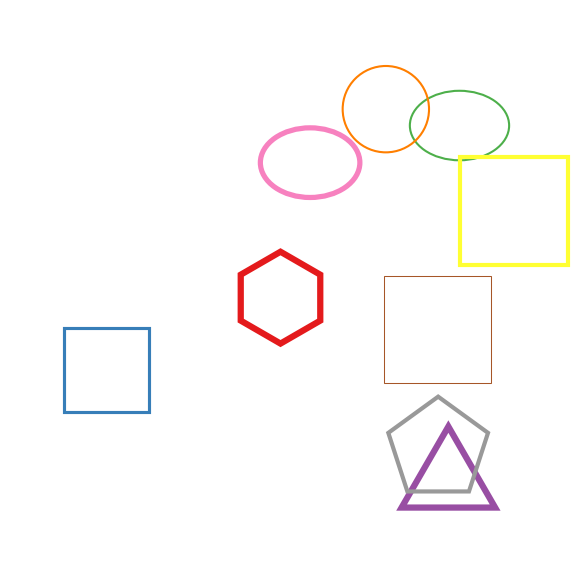[{"shape": "hexagon", "thickness": 3, "radius": 0.4, "center": [0.486, 0.484]}, {"shape": "square", "thickness": 1.5, "radius": 0.37, "center": [0.184, 0.358]}, {"shape": "oval", "thickness": 1, "radius": 0.43, "center": [0.796, 0.782]}, {"shape": "triangle", "thickness": 3, "radius": 0.47, "center": [0.776, 0.167]}, {"shape": "circle", "thickness": 1, "radius": 0.37, "center": [0.668, 0.81]}, {"shape": "square", "thickness": 2, "radius": 0.47, "center": [0.89, 0.634]}, {"shape": "square", "thickness": 0.5, "radius": 0.46, "center": [0.758, 0.428]}, {"shape": "oval", "thickness": 2.5, "radius": 0.43, "center": [0.537, 0.717]}, {"shape": "pentagon", "thickness": 2, "radius": 0.45, "center": [0.759, 0.222]}]